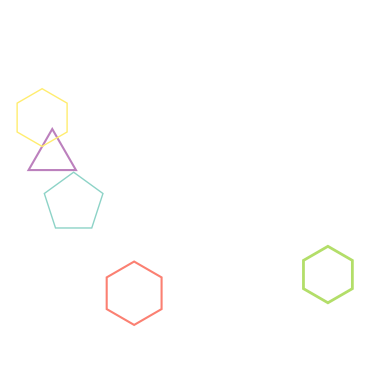[{"shape": "pentagon", "thickness": 1, "radius": 0.4, "center": [0.191, 0.473]}, {"shape": "hexagon", "thickness": 1.5, "radius": 0.41, "center": [0.348, 0.238]}, {"shape": "hexagon", "thickness": 2, "radius": 0.37, "center": [0.852, 0.287]}, {"shape": "triangle", "thickness": 1.5, "radius": 0.36, "center": [0.136, 0.594]}, {"shape": "hexagon", "thickness": 1, "radius": 0.37, "center": [0.109, 0.695]}]